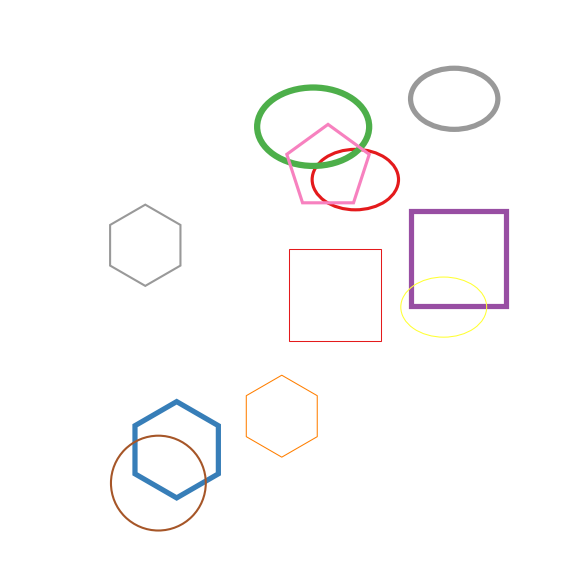[{"shape": "square", "thickness": 0.5, "radius": 0.4, "center": [0.58, 0.488]}, {"shape": "oval", "thickness": 1.5, "radius": 0.37, "center": [0.615, 0.688]}, {"shape": "hexagon", "thickness": 2.5, "radius": 0.42, "center": [0.306, 0.22]}, {"shape": "oval", "thickness": 3, "radius": 0.48, "center": [0.542, 0.78]}, {"shape": "square", "thickness": 2.5, "radius": 0.41, "center": [0.794, 0.551]}, {"shape": "hexagon", "thickness": 0.5, "radius": 0.35, "center": [0.488, 0.278]}, {"shape": "oval", "thickness": 0.5, "radius": 0.37, "center": [0.768, 0.467]}, {"shape": "circle", "thickness": 1, "radius": 0.41, "center": [0.274, 0.163]}, {"shape": "pentagon", "thickness": 1.5, "radius": 0.38, "center": [0.568, 0.709]}, {"shape": "hexagon", "thickness": 1, "radius": 0.35, "center": [0.252, 0.574]}, {"shape": "oval", "thickness": 2.5, "radius": 0.38, "center": [0.786, 0.828]}]